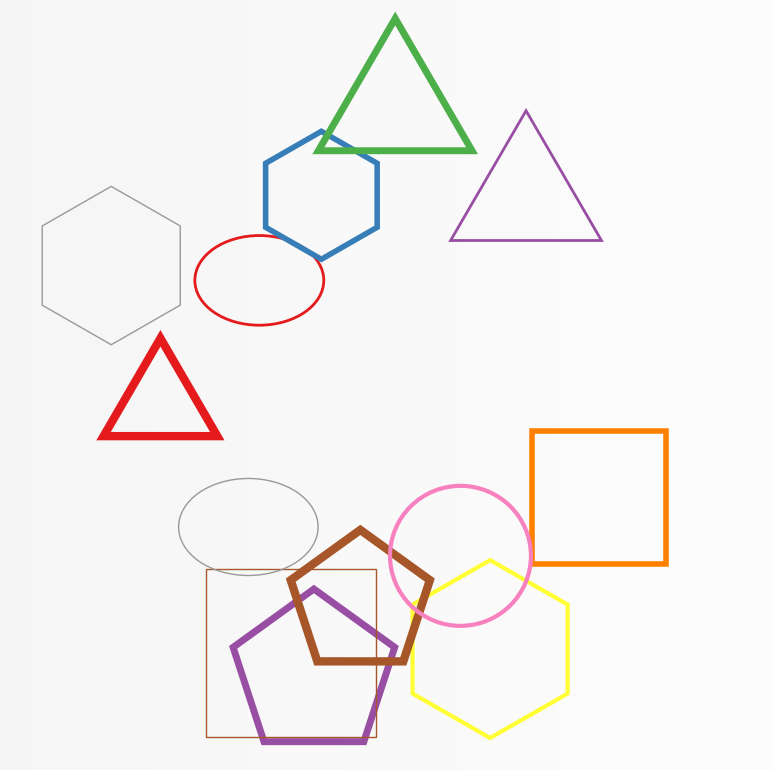[{"shape": "triangle", "thickness": 3, "radius": 0.42, "center": [0.207, 0.476]}, {"shape": "oval", "thickness": 1, "radius": 0.42, "center": [0.335, 0.636]}, {"shape": "hexagon", "thickness": 2, "radius": 0.42, "center": [0.415, 0.746]}, {"shape": "triangle", "thickness": 2.5, "radius": 0.57, "center": [0.51, 0.862]}, {"shape": "pentagon", "thickness": 2.5, "radius": 0.55, "center": [0.405, 0.125]}, {"shape": "triangle", "thickness": 1, "radius": 0.56, "center": [0.679, 0.744]}, {"shape": "square", "thickness": 2, "radius": 0.43, "center": [0.773, 0.354]}, {"shape": "hexagon", "thickness": 1.5, "radius": 0.58, "center": [0.632, 0.157]}, {"shape": "square", "thickness": 0.5, "radius": 0.55, "center": [0.375, 0.152]}, {"shape": "pentagon", "thickness": 3, "radius": 0.47, "center": [0.465, 0.217]}, {"shape": "circle", "thickness": 1.5, "radius": 0.45, "center": [0.594, 0.278]}, {"shape": "hexagon", "thickness": 0.5, "radius": 0.51, "center": [0.144, 0.655]}, {"shape": "oval", "thickness": 0.5, "radius": 0.45, "center": [0.32, 0.316]}]